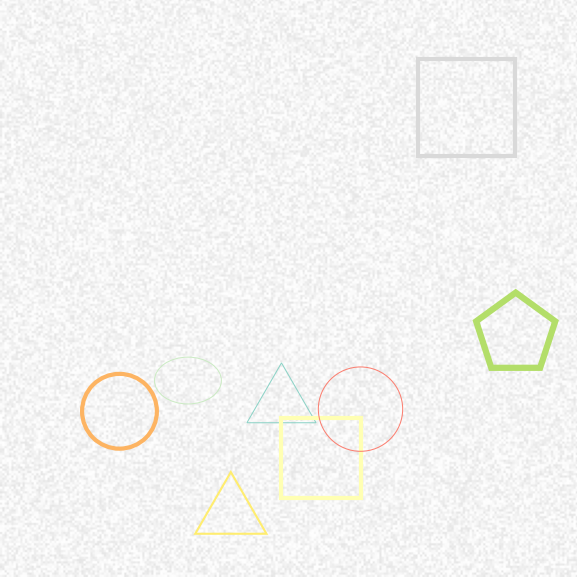[{"shape": "triangle", "thickness": 0.5, "radius": 0.35, "center": [0.487, 0.302]}, {"shape": "square", "thickness": 2, "radius": 0.35, "center": [0.555, 0.206]}, {"shape": "circle", "thickness": 0.5, "radius": 0.37, "center": [0.624, 0.291]}, {"shape": "circle", "thickness": 2, "radius": 0.32, "center": [0.207, 0.287]}, {"shape": "pentagon", "thickness": 3, "radius": 0.36, "center": [0.893, 0.42]}, {"shape": "square", "thickness": 2, "radius": 0.42, "center": [0.807, 0.814]}, {"shape": "oval", "thickness": 0.5, "radius": 0.29, "center": [0.325, 0.34]}, {"shape": "triangle", "thickness": 1, "radius": 0.36, "center": [0.4, 0.11]}]